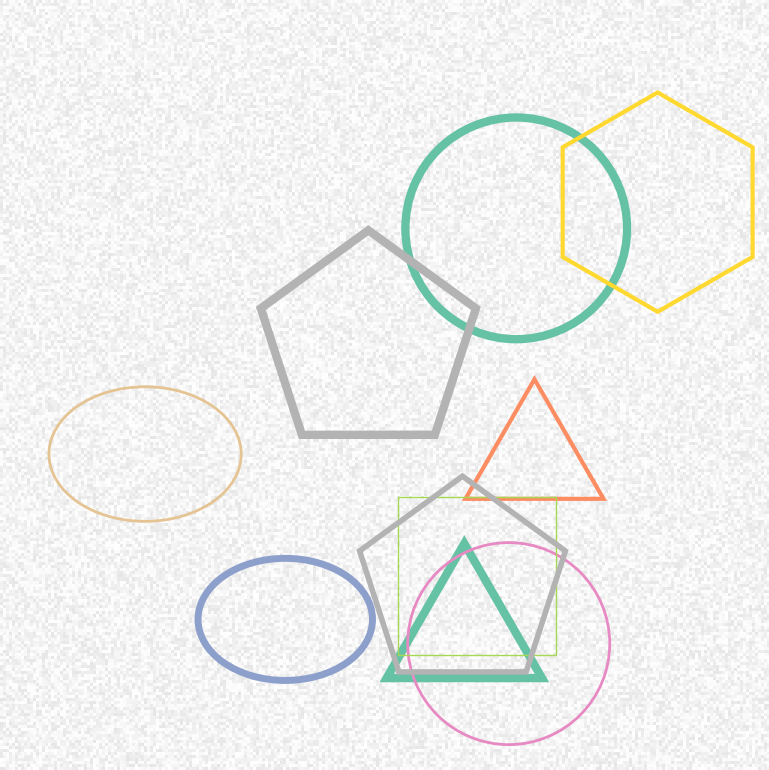[{"shape": "circle", "thickness": 3, "radius": 0.72, "center": [0.67, 0.703]}, {"shape": "triangle", "thickness": 3, "radius": 0.58, "center": [0.603, 0.178]}, {"shape": "triangle", "thickness": 1.5, "radius": 0.52, "center": [0.694, 0.404]}, {"shape": "oval", "thickness": 2.5, "radius": 0.57, "center": [0.37, 0.196]}, {"shape": "circle", "thickness": 1, "radius": 0.66, "center": [0.661, 0.164]}, {"shape": "square", "thickness": 0.5, "radius": 0.51, "center": [0.619, 0.252]}, {"shape": "hexagon", "thickness": 1.5, "radius": 0.71, "center": [0.854, 0.737]}, {"shape": "oval", "thickness": 1, "radius": 0.62, "center": [0.188, 0.41]}, {"shape": "pentagon", "thickness": 2, "radius": 0.7, "center": [0.601, 0.241]}, {"shape": "pentagon", "thickness": 3, "radius": 0.73, "center": [0.478, 0.554]}]